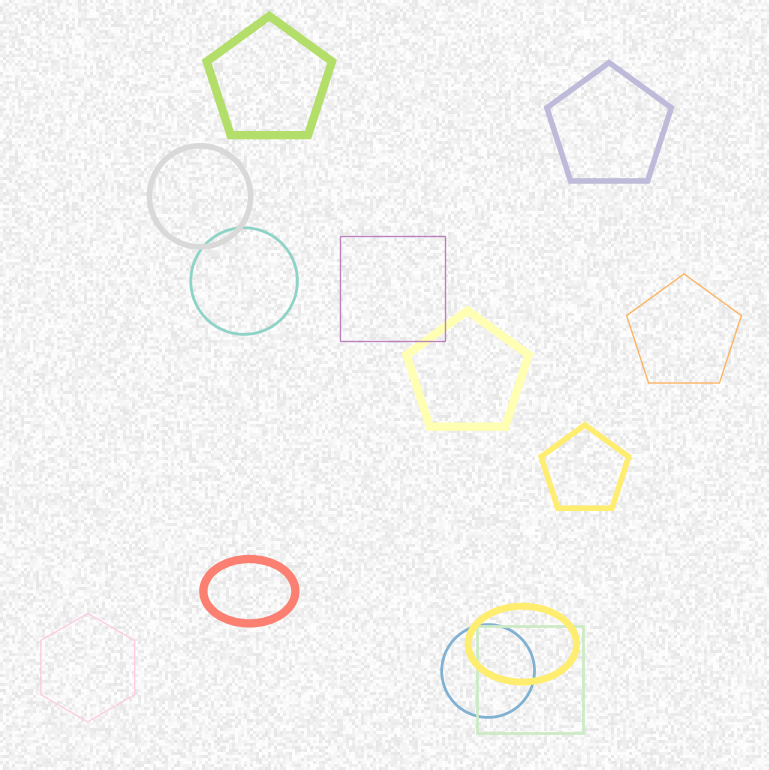[{"shape": "circle", "thickness": 1, "radius": 0.35, "center": [0.317, 0.635]}, {"shape": "pentagon", "thickness": 3, "radius": 0.42, "center": [0.607, 0.513]}, {"shape": "pentagon", "thickness": 2, "radius": 0.42, "center": [0.791, 0.834]}, {"shape": "oval", "thickness": 3, "radius": 0.3, "center": [0.324, 0.232]}, {"shape": "circle", "thickness": 1, "radius": 0.3, "center": [0.634, 0.129]}, {"shape": "pentagon", "thickness": 0.5, "radius": 0.39, "center": [0.888, 0.566]}, {"shape": "pentagon", "thickness": 3, "radius": 0.43, "center": [0.35, 0.894]}, {"shape": "hexagon", "thickness": 0.5, "radius": 0.35, "center": [0.114, 0.133]}, {"shape": "circle", "thickness": 2, "radius": 0.33, "center": [0.26, 0.745]}, {"shape": "square", "thickness": 0.5, "radius": 0.34, "center": [0.51, 0.625]}, {"shape": "square", "thickness": 1, "radius": 0.35, "center": [0.688, 0.118]}, {"shape": "oval", "thickness": 2.5, "radius": 0.35, "center": [0.678, 0.163]}, {"shape": "pentagon", "thickness": 2, "radius": 0.3, "center": [0.76, 0.388]}]